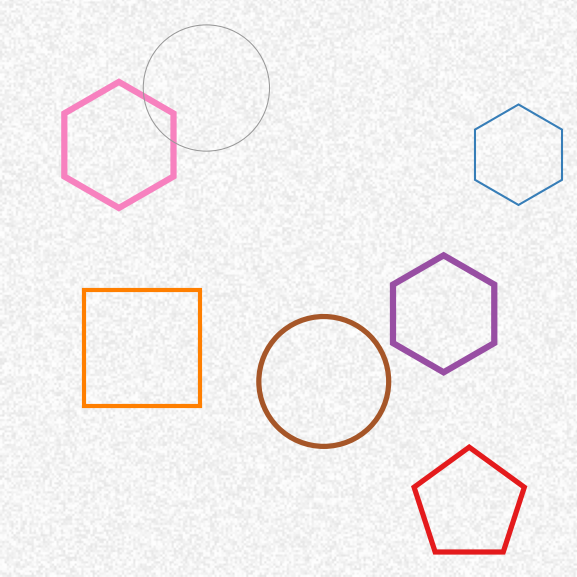[{"shape": "pentagon", "thickness": 2.5, "radius": 0.5, "center": [0.812, 0.124]}, {"shape": "hexagon", "thickness": 1, "radius": 0.43, "center": [0.898, 0.731]}, {"shape": "hexagon", "thickness": 3, "radius": 0.51, "center": [0.768, 0.456]}, {"shape": "square", "thickness": 2, "radius": 0.5, "center": [0.246, 0.397]}, {"shape": "circle", "thickness": 2.5, "radius": 0.56, "center": [0.561, 0.339]}, {"shape": "hexagon", "thickness": 3, "radius": 0.55, "center": [0.206, 0.748]}, {"shape": "circle", "thickness": 0.5, "radius": 0.55, "center": [0.357, 0.847]}]